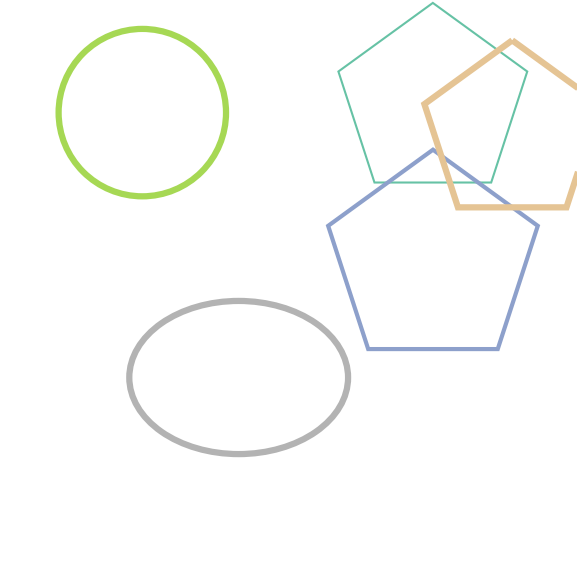[{"shape": "pentagon", "thickness": 1, "radius": 0.86, "center": [0.749, 0.822]}, {"shape": "pentagon", "thickness": 2, "radius": 0.95, "center": [0.75, 0.549]}, {"shape": "circle", "thickness": 3, "radius": 0.72, "center": [0.246, 0.804]}, {"shape": "pentagon", "thickness": 3, "radius": 0.8, "center": [0.887, 0.769]}, {"shape": "oval", "thickness": 3, "radius": 0.95, "center": [0.413, 0.345]}]